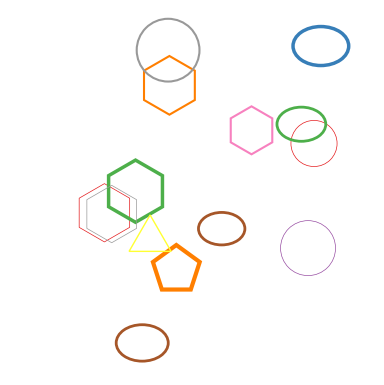[{"shape": "hexagon", "thickness": 0.5, "radius": 0.38, "center": [0.271, 0.447]}, {"shape": "circle", "thickness": 0.5, "radius": 0.3, "center": [0.816, 0.627]}, {"shape": "oval", "thickness": 2.5, "radius": 0.36, "center": [0.833, 0.88]}, {"shape": "oval", "thickness": 2, "radius": 0.32, "center": [0.783, 0.677]}, {"shape": "hexagon", "thickness": 2.5, "radius": 0.4, "center": [0.352, 0.503]}, {"shape": "circle", "thickness": 0.5, "radius": 0.36, "center": [0.8, 0.356]}, {"shape": "hexagon", "thickness": 1.5, "radius": 0.38, "center": [0.44, 0.778]}, {"shape": "pentagon", "thickness": 3, "radius": 0.32, "center": [0.458, 0.3]}, {"shape": "triangle", "thickness": 1, "radius": 0.32, "center": [0.39, 0.379]}, {"shape": "oval", "thickness": 2, "radius": 0.3, "center": [0.576, 0.406]}, {"shape": "oval", "thickness": 2, "radius": 0.34, "center": [0.369, 0.109]}, {"shape": "hexagon", "thickness": 1.5, "radius": 0.31, "center": [0.653, 0.661]}, {"shape": "hexagon", "thickness": 0.5, "radius": 0.37, "center": [0.29, 0.444]}, {"shape": "circle", "thickness": 1.5, "radius": 0.41, "center": [0.437, 0.87]}]